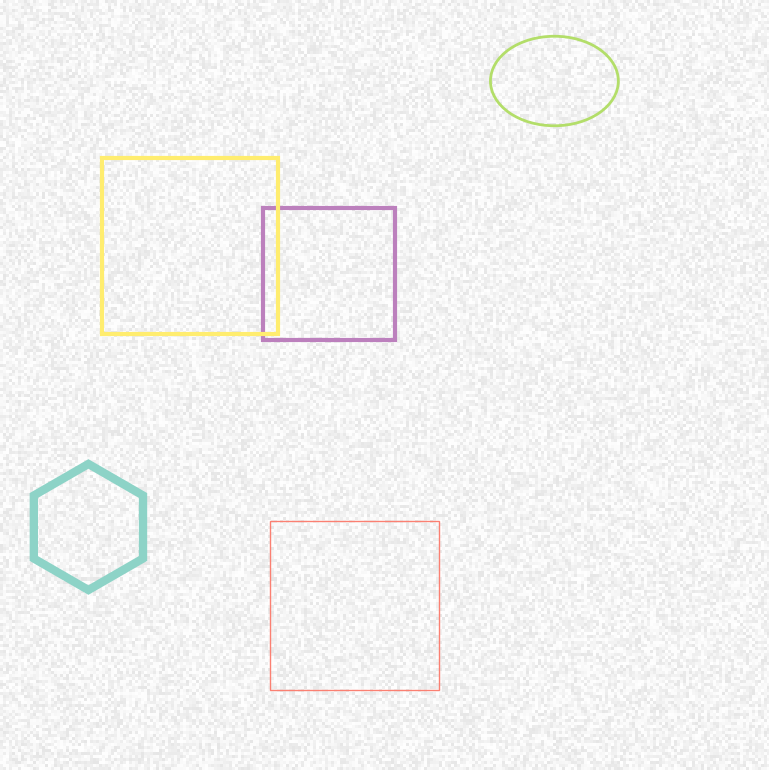[{"shape": "hexagon", "thickness": 3, "radius": 0.41, "center": [0.115, 0.316]}, {"shape": "square", "thickness": 0.5, "radius": 0.55, "center": [0.46, 0.213]}, {"shape": "oval", "thickness": 1, "radius": 0.42, "center": [0.72, 0.895]}, {"shape": "square", "thickness": 1.5, "radius": 0.43, "center": [0.428, 0.644]}, {"shape": "square", "thickness": 1.5, "radius": 0.57, "center": [0.247, 0.681]}]